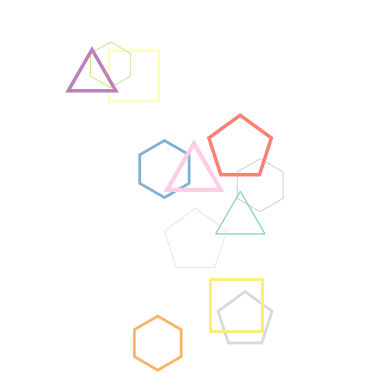[{"shape": "triangle", "thickness": 1, "radius": 0.37, "center": [0.624, 0.429]}, {"shape": "square", "thickness": 1.5, "radius": 0.32, "center": [0.349, 0.803]}, {"shape": "hexagon", "thickness": 0.5, "radius": 0.34, "center": [0.676, 0.519]}, {"shape": "pentagon", "thickness": 2.5, "radius": 0.43, "center": [0.624, 0.615]}, {"shape": "hexagon", "thickness": 2, "radius": 0.37, "center": [0.427, 0.561]}, {"shape": "hexagon", "thickness": 2, "radius": 0.35, "center": [0.41, 0.109]}, {"shape": "hexagon", "thickness": 0.5, "radius": 0.3, "center": [0.287, 0.832]}, {"shape": "triangle", "thickness": 3, "radius": 0.4, "center": [0.504, 0.547]}, {"shape": "pentagon", "thickness": 2, "radius": 0.37, "center": [0.636, 0.169]}, {"shape": "triangle", "thickness": 2.5, "radius": 0.36, "center": [0.239, 0.8]}, {"shape": "pentagon", "thickness": 0.5, "radius": 0.42, "center": [0.508, 0.374]}, {"shape": "square", "thickness": 2, "radius": 0.34, "center": [0.612, 0.208]}]